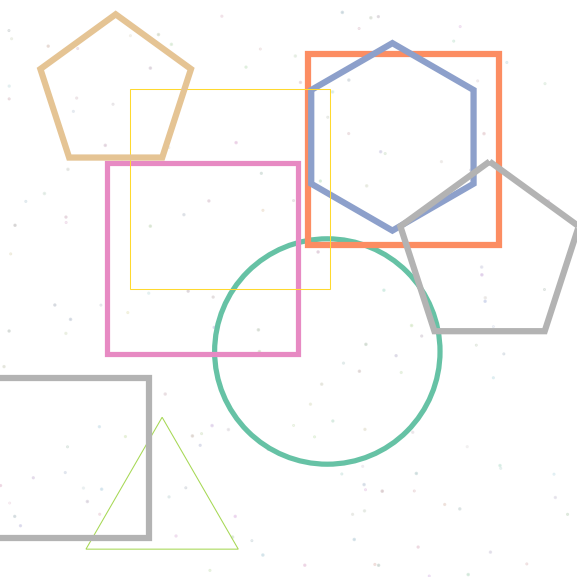[{"shape": "circle", "thickness": 2.5, "radius": 0.98, "center": [0.567, 0.39]}, {"shape": "square", "thickness": 3, "radius": 0.83, "center": [0.699, 0.74]}, {"shape": "hexagon", "thickness": 3, "radius": 0.81, "center": [0.679, 0.762]}, {"shape": "square", "thickness": 2.5, "radius": 0.83, "center": [0.351, 0.552]}, {"shape": "triangle", "thickness": 0.5, "radius": 0.76, "center": [0.281, 0.124]}, {"shape": "square", "thickness": 0.5, "radius": 0.87, "center": [0.399, 0.671]}, {"shape": "pentagon", "thickness": 3, "radius": 0.69, "center": [0.2, 0.837]}, {"shape": "pentagon", "thickness": 3, "radius": 0.81, "center": [0.848, 0.557]}, {"shape": "square", "thickness": 3, "radius": 0.69, "center": [0.118, 0.206]}]